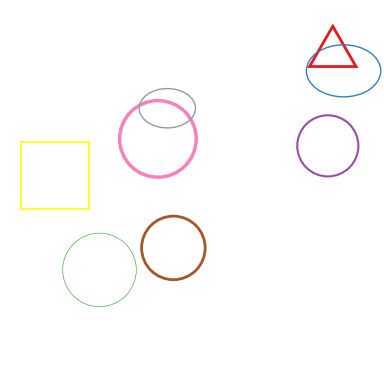[{"shape": "triangle", "thickness": 2, "radius": 0.35, "center": [0.864, 0.862]}, {"shape": "oval", "thickness": 1, "radius": 0.48, "center": [0.892, 0.816]}, {"shape": "circle", "thickness": 0.5, "radius": 0.48, "center": [0.258, 0.299]}, {"shape": "circle", "thickness": 1.5, "radius": 0.4, "center": [0.851, 0.621]}, {"shape": "square", "thickness": 1.5, "radius": 0.44, "center": [0.143, 0.545]}, {"shape": "circle", "thickness": 2, "radius": 0.41, "center": [0.45, 0.356]}, {"shape": "circle", "thickness": 2.5, "radius": 0.5, "center": [0.41, 0.639]}, {"shape": "oval", "thickness": 1, "radius": 0.36, "center": [0.435, 0.719]}]